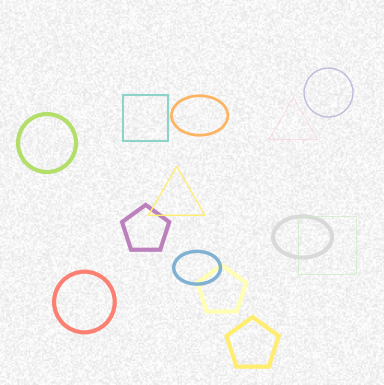[{"shape": "square", "thickness": 1.5, "radius": 0.3, "center": [0.377, 0.694]}, {"shape": "pentagon", "thickness": 3, "radius": 0.33, "center": [0.576, 0.245]}, {"shape": "circle", "thickness": 1, "radius": 0.32, "center": [0.853, 0.76]}, {"shape": "circle", "thickness": 3, "radius": 0.39, "center": [0.219, 0.216]}, {"shape": "oval", "thickness": 2.5, "radius": 0.3, "center": [0.512, 0.305]}, {"shape": "oval", "thickness": 2, "radius": 0.37, "center": [0.519, 0.7]}, {"shape": "circle", "thickness": 3, "radius": 0.38, "center": [0.122, 0.628]}, {"shape": "triangle", "thickness": 0.5, "radius": 0.37, "center": [0.762, 0.674]}, {"shape": "oval", "thickness": 3, "radius": 0.38, "center": [0.786, 0.385]}, {"shape": "pentagon", "thickness": 3, "radius": 0.32, "center": [0.378, 0.403]}, {"shape": "square", "thickness": 0.5, "radius": 0.38, "center": [0.849, 0.364]}, {"shape": "pentagon", "thickness": 3, "radius": 0.36, "center": [0.656, 0.105]}, {"shape": "triangle", "thickness": 1, "radius": 0.42, "center": [0.459, 0.483]}]